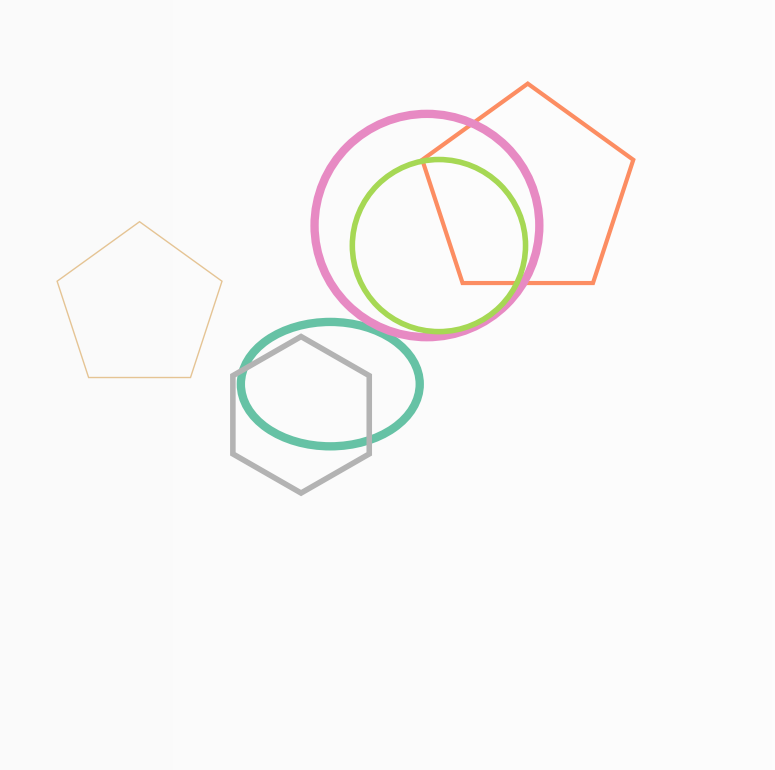[{"shape": "oval", "thickness": 3, "radius": 0.58, "center": [0.426, 0.501]}, {"shape": "pentagon", "thickness": 1.5, "radius": 0.72, "center": [0.681, 0.748]}, {"shape": "circle", "thickness": 3, "radius": 0.73, "center": [0.551, 0.707]}, {"shape": "circle", "thickness": 2, "radius": 0.56, "center": [0.566, 0.681]}, {"shape": "pentagon", "thickness": 0.5, "radius": 0.56, "center": [0.18, 0.6]}, {"shape": "hexagon", "thickness": 2, "radius": 0.51, "center": [0.388, 0.461]}]